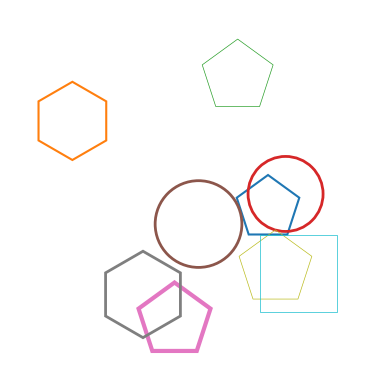[{"shape": "pentagon", "thickness": 1.5, "radius": 0.43, "center": [0.696, 0.46]}, {"shape": "hexagon", "thickness": 1.5, "radius": 0.51, "center": [0.188, 0.686]}, {"shape": "pentagon", "thickness": 0.5, "radius": 0.48, "center": [0.617, 0.802]}, {"shape": "circle", "thickness": 2, "radius": 0.49, "center": [0.742, 0.496]}, {"shape": "circle", "thickness": 2, "radius": 0.56, "center": [0.516, 0.418]}, {"shape": "pentagon", "thickness": 3, "radius": 0.49, "center": [0.453, 0.168]}, {"shape": "hexagon", "thickness": 2, "radius": 0.56, "center": [0.371, 0.235]}, {"shape": "pentagon", "thickness": 0.5, "radius": 0.5, "center": [0.716, 0.304]}, {"shape": "square", "thickness": 0.5, "radius": 0.5, "center": [0.776, 0.289]}]